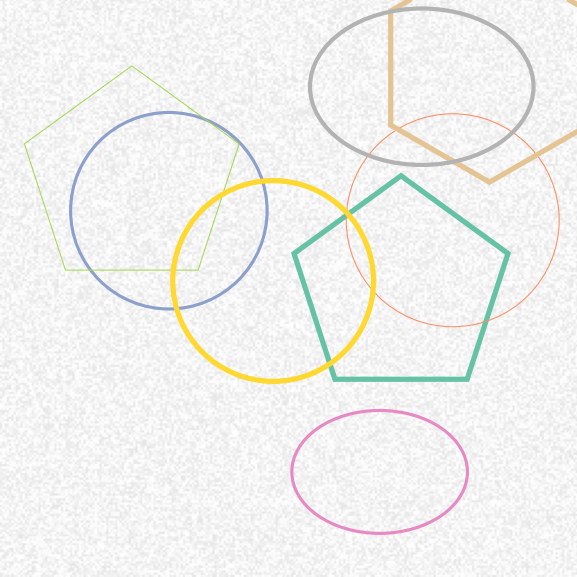[{"shape": "pentagon", "thickness": 2.5, "radius": 0.97, "center": [0.694, 0.5]}, {"shape": "circle", "thickness": 0.5, "radius": 0.92, "center": [0.784, 0.618]}, {"shape": "circle", "thickness": 1.5, "radius": 0.85, "center": [0.292, 0.634]}, {"shape": "oval", "thickness": 1.5, "radius": 0.76, "center": [0.657, 0.182]}, {"shape": "pentagon", "thickness": 0.5, "radius": 0.98, "center": [0.228, 0.69]}, {"shape": "circle", "thickness": 2.5, "radius": 0.87, "center": [0.473, 0.513]}, {"shape": "hexagon", "thickness": 2.5, "radius": 0.99, "center": [0.848, 0.881]}, {"shape": "oval", "thickness": 2, "radius": 0.97, "center": [0.73, 0.849]}]